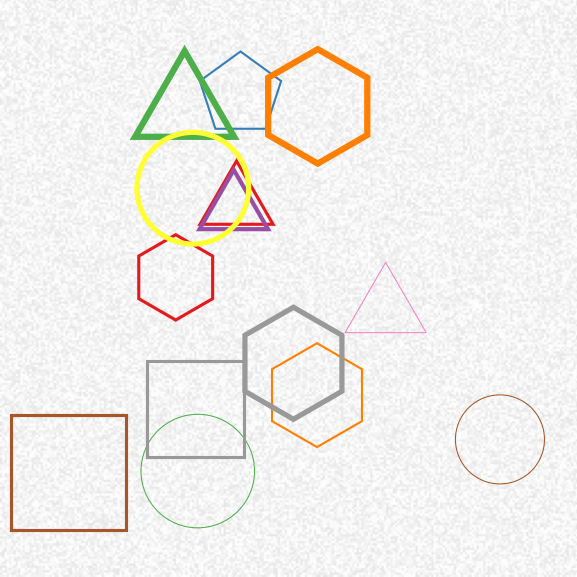[{"shape": "triangle", "thickness": 1.5, "radius": 0.37, "center": [0.41, 0.647]}, {"shape": "hexagon", "thickness": 1.5, "radius": 0.37, "center": [0.304, 0.519]}, {"shape": "pentagon", "thickness": 1, "radius": 0.37, "center": [0.416, 0.836]}, {"shape": "circle", "thickness": 0.5, "radius": 0.49, "center": [0.342, 0.183]}, {"shape": "triangle", "thickness": 3, "radius": 0.49, "center": [0.32, 0.812]}, {"shape": "triangle", "thickness": 2, "radius": 0.34, "center": [0.405, 0.637]}, {"shape": "hexagon", "thickness": 1, "radius": 0.45, "center": [0.549, 0.315]}, {"shape": "hexagon", "thickness": 3, "radius": 0.5, "center": [0.55, 0.815]}, {"shape": "circle", "thickness": 2.5, "radius": 0.48, "center": [0.334, 0.673]}, {"shape": "circle", "thickness": 0.5, "radius": 0.39, "center": [0.866, 0.238]}, {"shape": "square", "thickness": 1.5, "radius": 0.5, "center": [0.118, 0.18]}, {"shape": "triangle", "thickness": 0.5, "radius": 0.41, "center": [0.668, 0.464]}, {"shape": "square", "thickness": 1.5, "radius": 0.42, "center": [0.339, 0.291]}, {"shape": "hexagon", "thickness": 2.5, "radius": 0.48, "center": [0.508, 0.37]}]